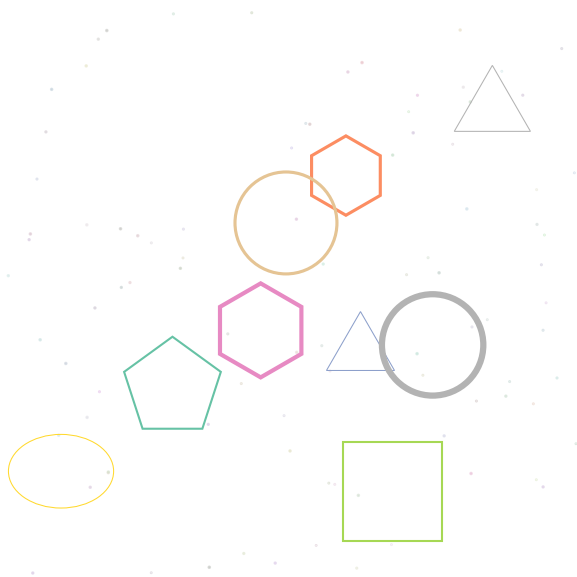[{"shape": "pentagon", "thickness": 1, "radius": 0.44, "center": [0.299, 0.328]}, {"shape": "hexagon", "thickness": 1.5, "radius": 0.34, "center": [0.599, 0.695]}, {"shape": "triangle", "thickness": 0.5, "radius": 0.34, "center": [0.624, 0.392]}, {"shape": "hexagon", "thickness": 2, "radius": 0.41, "center": [0.451, 0.427]}, {"shape": "square", "thickness": 1, "radius": 0.43, "center": [0.679, 0.148]}, {"shape": "oval", "thickness": 0.5, "radius": 0.46, "center": [0.106, 0.183]}, {"shape": "circle", "thickness": 1.5, "radius": 0.44, "center": [0.495, 0.613]}, {"shape": "triangle", "thickness": 0.5, "radius": 0.38, "center": [0.853, 0.81]}, {"shape": "circle", "thickness": 3, "radius": 0.44, "center": [0.749, 0.402]}]